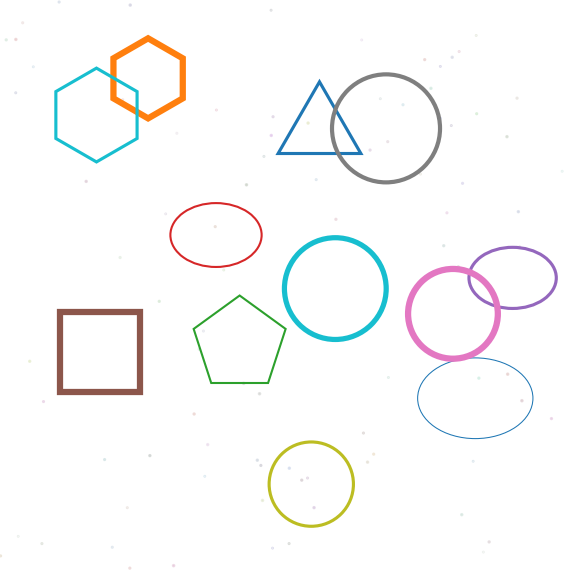[{"shape": "oval", "thickness": 0.5, "radius": 0.5, "center": [0.823, 0.31]}, {"shape": "triangle", "thickness": 1.5, "radius": 0.41, "center": [0.553, 0.775]}, {"shape": "hexagon", "thickness": 3, "radius": 0.35, "center": [0.256, 0.863]}, {"shape": "pentagon", "thickness": 1, "radius": 0.42, "center": [0.415, 0.404]}, {"shape": "oval", "thickness": 1, "radius": 0.4, "center": [0.374, 0.592]}, {"shape": "oval", "thickness": 1.5, "radius": 0.38, "center": [0.888, 0.518]}, {"shape": "square", "thickness": 3, "radius": 0.35, "center": [0.174, 0.39]}, {"shape": "circle", "thickness": 3, "radius": 0.39, "center": [0.784, 0.456]}, {"shape": "circle", "thickness": 2, "radius": 0.47, "center": [0.668, 0.777]}, {"shape": "circle", "thickness": 1.5, "radius": 0.36, "center": [0.539, 0.161]}, {"shape": "hexagon", "thickness": 1.5, "radius": 0.41, "center": [0.167, 0.8]}, {"shape": "circle", "thickness": 2.5, "radius": 0.44, "center": [0.581, 0.499]}]